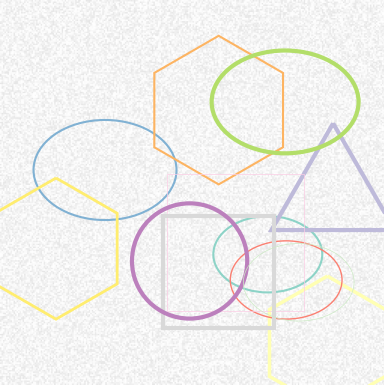[{"shape": "oval", "thickness": 1.5, "radius": 0.71, "center": [0.696, 0.339]}, {"shape": "hexagon", "thickness": 2.5, "radius": 0.87, "center": [0.85, 0.109]}, {"shape": "triangle", "thickness": 3, "radius": 0.92, "center": [0.865, 0.495]}, {"shape": "oval", "thickness": 1, "radius": 0.73, "center": [0.743, 0.273]}, {"shape": "oval", "thickness": 1.5, "radius": 0.93, "center": [0.273, 0.558]}, {"shape": "hexagon", "thickness": 1.5, "radius": 0.96, "center": [0.568, 0.714]}, {"shape": "oval", "thickness": 3, "radius": 0.95, "center": [0.741, 0.735]}, {"shape": "square", "thickness": 0.5, "radius": 0.89, "center": [0.612, 0.371]}, {"shape": "square", "thickness": 3, "radius": 0.72, "center": [0.567, 0.294]}, {"shape": "circle", "thickness": 3, "radius": 0.75, "center": [0.492, 0.322]}, {"shape": "oval", "thickness": 0.5, "radius": 0.72, "center": [0.776, 0.267]}, {"shape": "hexagon", "thickness": 2, "radius": 0.92, "center": [0.146, 0.354]}]